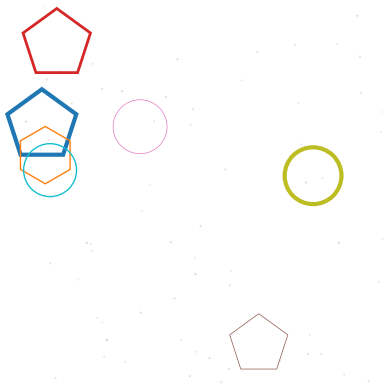[{"shape": "pentagon", "thickness": 3, "radius": 0.47, "center": [0.109, 0.674]}, {"shape": "hexagon", "thickness": 1, "radius": 0.37, "center": [0.118, 0.597]}, {"shape": "pentagon", "thickness": 2, "radius": 0.46, "center": [0.147, 0.886]}, {"shape": "pentagon", "thickness": 0.5, "radius": 0.4, "center": [0.672, 0.106]}, {"shape": "circle", "thickness": 0.5, "radius": 0.35, "center": [0.364, 0.671]}, {"shape": "circle", "thickness": 3, "radius": 0.37, "center": [0.813, 0.544]}, {"shape": "circle", "thickness": 1, "radius": 0.34, "center": [0.13, 0.558]}]